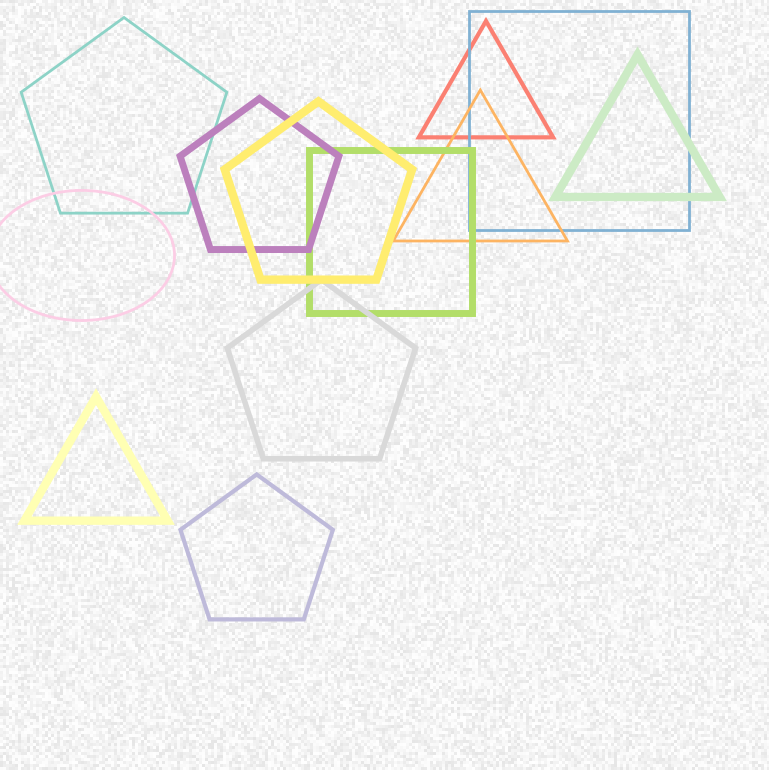[{"shape": "pentagon", "thickness": 1, "radius": 0.7, "center": [0.161, 0.837]}, {"shape": "triangle", "thickness": 3, "radius": 0.54, "center": [0.125, 0.378]}, {"shape": "pentagon", "thickness": 1.5, "radius": 0.52, "center": [0.333, 0.28]}, {"shape": "triangle", "thickness": 1.5, "radius": 0.5, "center": [0.631, 0.872]}, {"shape": "square", "thickness": 1, "radius": 0.71, "center": [0.752, 0.843]}, {"shape": "triangle", "thickness": 1, "radius": 0.65, "center": [0.624, 0.752]}, {"shape": "square", "thickness": 2.5, "radius": 0.53, "center": [0.507, 0.7]}, {"shape": "oval", "thickness": 1, "radius": 0.6, "center": [0.106, 0.668]}, {"shape": "pentagon", "thickness": 2, "radius": 0.64, "center": [0.417, 0.508]}, {"shape": "pentagon", "thickness": 2.5, "radius": 0.54, "center": [0.337, 0.764]}, {"shape": "triangle", "thickness": 3, "radius": 0.62, "center": [0.828, 0.806]}, {"shape": "pentagon", "thickness": 3, "radius": 0.64, "center": [0.414, 0.74]}]